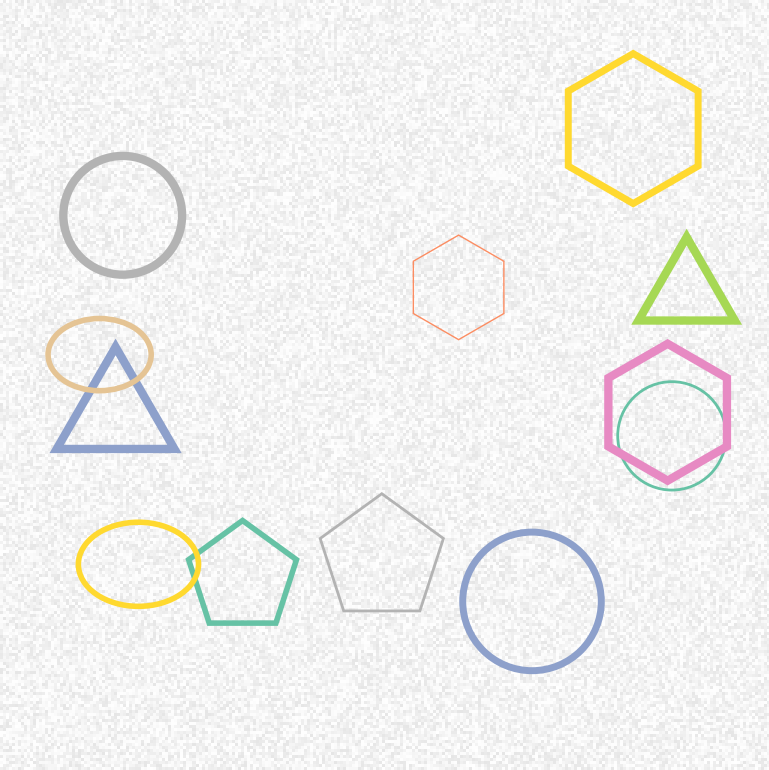[{"shape": "pentagon", "thickness": 2, "radius": 0.37, "center": [0.315, 0.25]}, {"shape": "circle", "thickness": 1, "radius": 0.35, "center": [0.873, 0.434]}, {"shape": "hexagon", "thickness": 0.5, "radius": 0.34, "center": [0.596, 0.627]}, {"shape": "triangle", "thickness": 3, "radius": 0.44, "center": [0.15, 0.461]}, {"shape": "circle", "thickness": 2.5, "radius": 0.45, "center": [0.691, 0.219]}, {"shape": "hexagon", "thickness": 3, "radius": 0.44, "center": [0.867, 0.465]}, {"shape": "triangle", "thickness": 3, "radius": 0.36, "center": [0.892, 0.62]}, {"shape": "hexagon", "thickness": 2.5, "radius": 0.49, "center": [0.822, 0.833]}, {"shape": "oval", "thickness": 2, "radius": 0.39, "center": [0.18, 0.267]}, {"shape": "oval", "thickness": 2, "radius": 0.33, "center": [0.129, 0.539]}, {"shape": "circle", "thickness": 3, "radius": 0.39, "center": [0.159, 0.72]}, {"shape": "pentagon", "thickness": 1, "radius": 0.42, "center": [0.496, 0.275]}]